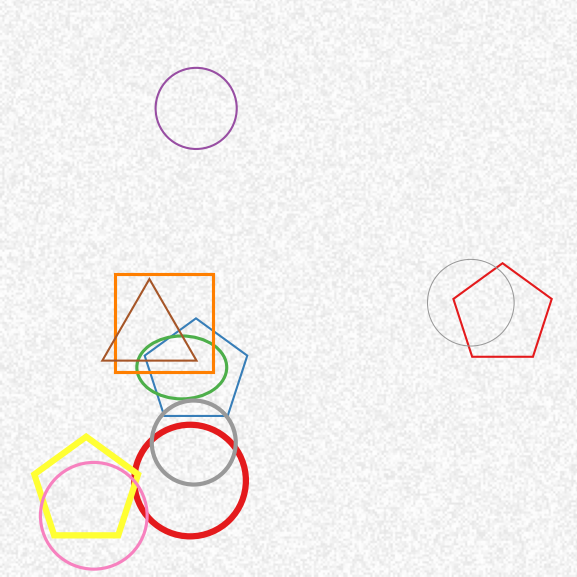[{"shape": "circle", "thickness": 3, "radius": 0.48, "center": [0.329, 0.167]}, {"shape": "pentagon", "thickness": 1, "radius": 0.45, "center": [0.87, 0.454]}, {"shape": "pentagon", "thickness": 1, "radius": 0.47, "center": [0.339, 0.354]}, {"shape": "oval", "thickness": 1.5, "radius": 0.39, "center": [0.315, 0.363]}, {"shape": "circle", "thickness": 1, "radius": 0.35, "center": [0.34, 0.811]}, {"shape": "square", "thickness": 1.5, "radius": 0.43, "center": [0.285, 0.44]}, {"shape": "pentagon", "thickness": 3, "radius": 0.47, "center": [0.149, 0.149]}, {"shape": "triangle", "thickness": 1, "radius": 0.47, "center": [0.259, 0.422]}, {"shape": "circle", "thickness": 1.5, "radius": 0.46, "center": [0.162, 0.106]}, {"shape": "circle", "thickness": 2, "radius": 0.36, "center": [0.336, 0.233]}, {"shape": "circle", "thickness": 0.5, "radius": 0.38, "center": [0.815, 0.475]}]